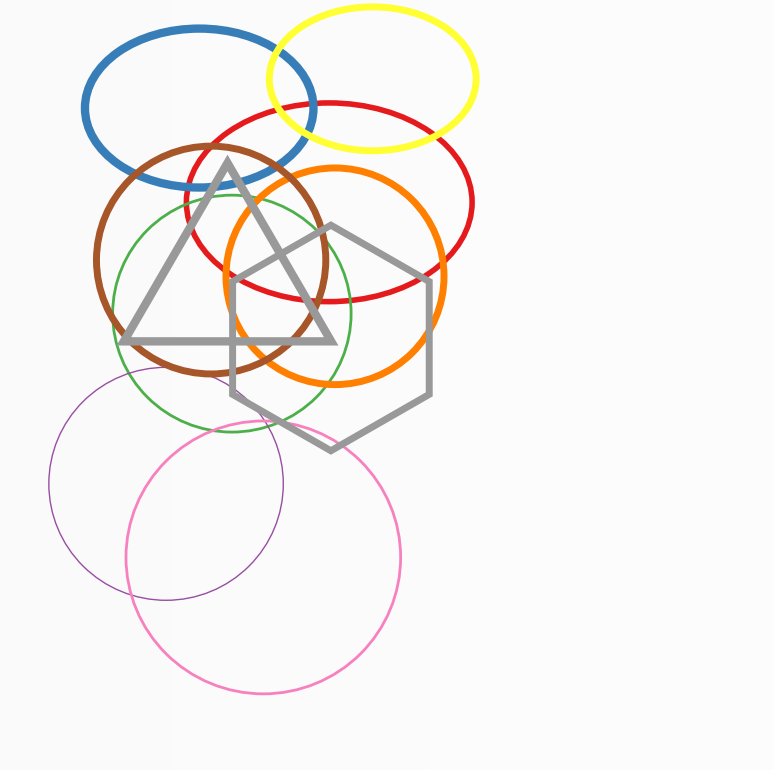[{"shape": "oval", "thickness": 2, "radius": 0.92, "center": [0.425, 0.737]}, {"shape": "oval", "thickness": 3, "radius": 0.74, "center": [0.257, 0.86]}, {"shape": "circle", "thickness": 1, "radius": 0.77, "center": [0.299, 0.593]}, {"shape": "circle", "thickness": 0.5, "radius": 0.76, "center": [0.214, 0.372]}, {"shape": "circle", "thickness": 2.5, "radius": 0.7, "center": [0.432, 0.641]}, {"shape": "oval", "thickness": 2.5, "radius": 0.67, "center": [0.481, 0.898]}, {"shape": "circle", "thickness": 2.5, "radius": 0.74, "center": [0.272, 0.662]}, {"shape": "circle", "thickness": 1, "radius": 0.89, "center": [0.34, 0.276]}, {"shape": "triangle", "thickness": 3, "radius": 0.77, "center": [0.294, 0.634]}, {"shape": "hexagon", "thickness": 2.5, "radius": 0.73, "center": [0.427, 0.561]}]